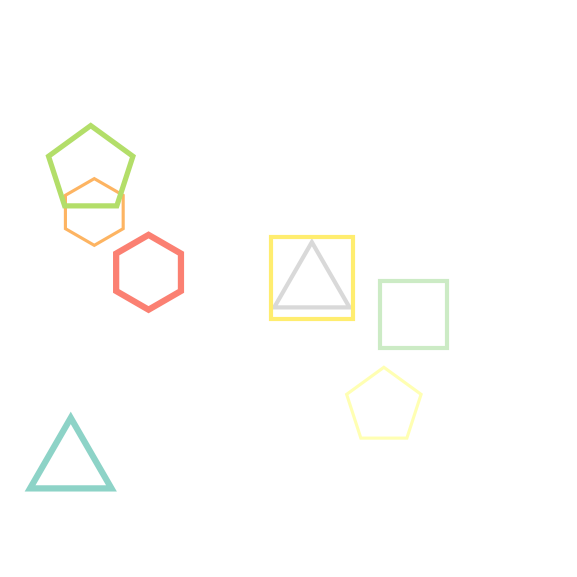[{"shape": "triangle", "thickness": 3, "radius": 0.41, "center": [0.123, 0.194]}, {"shape": "pentagon", "thickness": 1.5, "radius": 0.34, "center": [0.665, 0.295]}, {"shape": "hexagon", "thickness": 3, "radius": 0.32, "center": [0.257, 0.528]}, {"shape": "hexagon", "thickness": 1.5, "radius": 0.29, "center": [0.163, 0.632]}, {"shape": "pentagon", "thickness": 2.5, "radius": 0.38, "center": [0.157, 0.705]}, {"shape": "triangle", "thickness": 2, "radius": 0.38, "center": [0.54, 0.504]}, {"shape": "square", "thickness": 2, "radius": 0.29, "center": [0.717, 0.454]}, {"shape": "square", "thickness": 2, "radius": 0.35, "center": [0.54, 0.517]}]